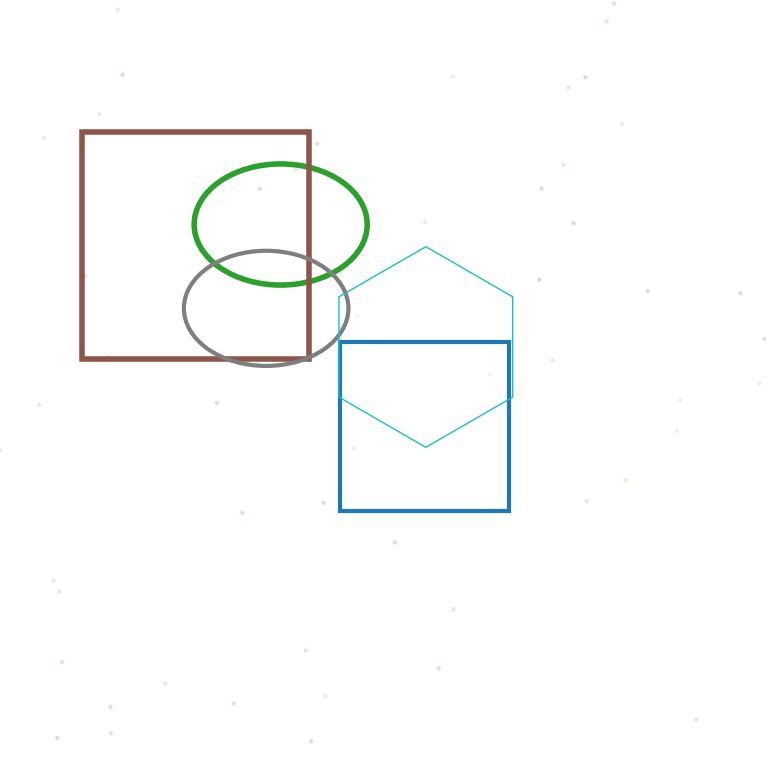[{"shape": "square", "thickness": 1.5, "radius": 0.55, "center": [0.551, 0.446]}, {"shape": "oval", "thickness": 2, "radius": 0.56, "center": [0.365, 0.708]}, {"shape": "square", "thickness": 2, "radius": 0.74, "center": [0.253, 0.681]}, {"shape": "oval", "thickness": 1.5, "radius": 0.53, "center": [0.346, 0.6]}, {"shape": "hexagon", "thickness": 0.5, "radius": 0.65, "center": [0.553, 0.549]}]